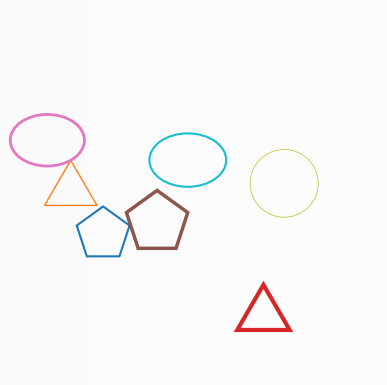[{"shape": "pentagon", "thickness": 1.5, "radius": 0.36, "center": [0.266, 0.392]}, {"shape": "triangle", "thickness": 1, "radius": 0.39, "center": [0.183, 0.506]}, {"shape": "triangle", "thickness": 3, "radius": 0.39, "center": [0.68, 0.182]}, {"shape": "pentagon", "thickness": 2.5, "radius": 0.42, "center": [0.405, 0.422]}, {"shape": "oval", "thickness": 2, "radius": 0.48, "center": [0.122, 0.636]}, {"shape": "circle", "thickness": 0.5, "radius": 0.44, "center": [0.733, 0.524]}, {"shape": "oval", "thickness": 1.5, "radius": 0.5, "center": [0.485, 0.584]}]